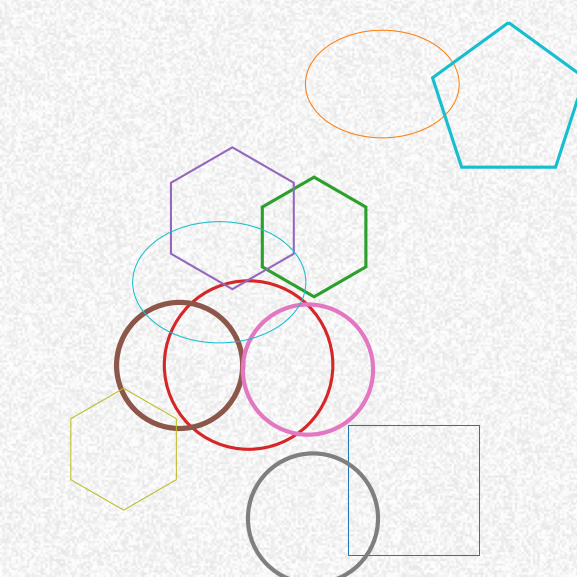[{"shape": "square", "thickness": 0.5, "radius": 0.57, "center": [0.716, 0.151]}, {"shape": "oval", "thickness": 0.5, "radius": 0.67, "center": [0.662, 0.854]}, {"shape": "hexagon", "thickness": 1.5, "radius": 0.52, "center": [0.544, 0.589]}, {"shape": "circle", "thickness": 1.5, "radius": 0.73, "center": [0.43, 0.367]}, {"shape": "hexagon", "thickness": 1, "radius": 0.61, "center": [0.402, 0.621]}, {"shape": "circle", "thickness": 2.5, "radius": 0.55, "center": [0.311, 0.366]}, {"shape": "circle", "thickness": 2, "radius": 0.56, "center": [0.533, 0.359]}, {"shape": "circle", "thickness": 2, "radius": 0.56, "center": [0.542, 0.101]}, {"shape": "hexagon", "thickness": 0.5, "radius": 0.53, "center": [0.214, 0.221]}, {"shape": "pentagon", "thickness": 1.5, "radius": 0.69, "center": [0.881, 0.822]}, {"shape": "oval", "thickness": 0.5, "radius": 0.75, "center": [0.38, 0.51]}]